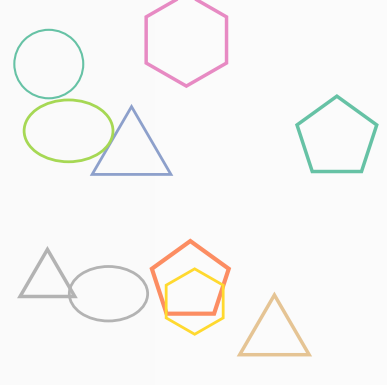[{"shape": "circle", "thickness": 1.5, "radius": 0.44, "center": [0.126, 0.834]}, {"shape": "pentagon", "thickness": 2.5, "radius": 0.54, "center": [0.869, 0.642]}, {"shape": "pentagon", "thickness": 3, "radius": 0.52, "center": [0.491, 0.27]}, {"shape": "triangle", "thickness": 2, "radius": 0.59, "center": [0.339, 0.606]}, {"shape": "hexagon", "thickness": 2.5, "radius": 0.6, "center": [0.481, 0.896]}, {"shape": "oval", "thickness": 2, "radius": 0.57, "center": [0.177, 0.66]}, {"shape": "hexagon", "thickness": 2, "radius": 0.42, "center": [0.502, 0.217]}, {"shape": "triangle", "thickness": 2.5, "radius": 0.52, "center": [0.708, 0.13]}, {"shape": "oval", "thickness": 2, "radius": 0.51, "center": [0.28, 0.237]}, {"shape": "triangle", "thickness": 2.5, "radius": 0.41, "center": [0.122, 0.271]}]